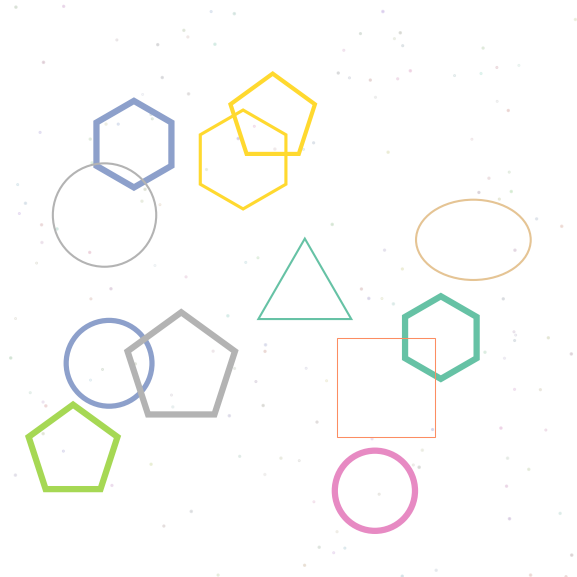[{"shape": "triangle", "thickness": 1, "radius": 0.46, "center": [0.528, 0.493]}, {"shape": "hexagon", "thickness": 3, "radius": 0.36, "center": [0.763, 0.415]}, {"shape": "square", "thickness": 0.5, "radius": 0.43, "center": [0.668, 0.328]}, {"shape": "hexagon", "thickness": 3, "radius": 0.37, "center": [0.232, 0.749]}, {"shape": "circle", "thickness": 2.5, "radius": 0.37, "center": [0.189, 0.37]}, {"shape": "circle", "thickness": 3, "radius": 0.35, "center": [0.649, 0.149]}, {"shape": "pentagon", "thickness": 3, "radius": 0.4, "center": [0.127, 0.218]}, {"shape": "hexagon", "thickness": 1.5, "radius": 0.43, "center": [0.421, 0.723]}, {"shape": "pentagon", "thickness": 2, "radius": 0.38, "center": [0.472, 0.795]}, {"shape": "oval", "thickness": 1, "radius": 0.5, "center": [0.82, 0.584]}, {"shape": "circle", "thickness": 1, "radius": 0.45, "center": [0.181, 0.627]}, {"shape": "pentagon", "thickness": 3, "radius": 0.49, "center": [0.314, 0.361]}]